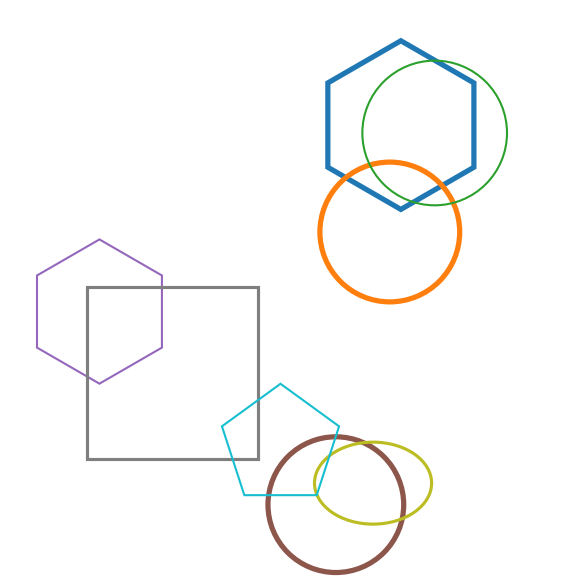[{"shape": "hexagon", "thickness": 2.5, "radius": 0.73, "center": [0.694, 0.783]}, {"shape": "circle", "thickness": 2.5, "radius": 0.61, "center": [0.675, 0.597]}, {"shape": "circle", "thickness": 1, "radius": 0.63, "center": [0.753, 0.769]}, {"shape": "hexagon", "thickness": 1, "radius": 0.62, "center": [0.172, 0.46]}, {"shape": "circle", "thickness": 2.5, "radius": 0.59, "center": [0.582, 0.125]}, {"shape": "square", "thickness": 1.5, "radius": 0.74, "center": [0.299, 0.353]}, {"shape": "oval", "thickness": 1.5, "radius": 0.51, "center": [0.646, 0.163]}, {"shape": "pentagon", "thickness": 1, "radius": 0.53, "center": [0.486, 0.228]}]